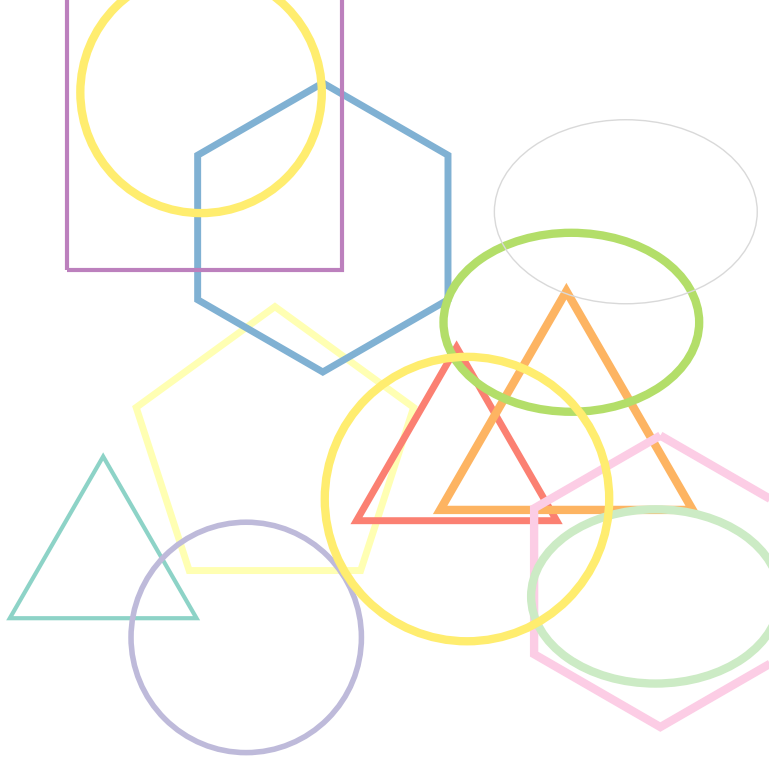[{"shape": "triangle", "thickness": 1.5, "radius": 0.7, "center": [0.134, 0.267]}, {"shape": "pentagon", "thickness": 2.5, "radius": 0.95, "center": [0.357, 0.412]}, {"shape": "circle", "thickness": 2, "radius": 0.75, "center": [0.32, 0.172]}, {"shape": "triangle", "thickness": 2.5, "radius": 0.75, "center": [0.593, 0.399]}, {"shape": "hexagon", "thickness": 2.5, "radius": 0.94, "center": [0.419, 0.705]}, {"shape": "triangle", "thickness": 3, "radius": 0.95, "center": [0.736, 0.432]}, {"shape": "oval", "thickness": 3, "radius": 0.83, "center": [0.742, 0.581]}, {"shape": "hexagon", "thickness": 3, "radius": 0.95, "center": [0.858, 0.245]}, {"shape": "oval", "thickness": 0.5, "radius": 0.85, "center": [0.813, 0.725]}, {"shape": "square", "thickness": 1.5, "radius": 0.89, "center": [0.266, 0.827]}, {"shape": "oval", "thickness": 3, "radius": 0.81, "center": [0.851, 0.225]}, {"shape": "circle", "thickness": 3, "radius": 0.92, "center": [0.606, 0.352]}, {"shape": "circle", "thickness": 3, "radius": 0.78, "center": [0.261, 0.88]}]